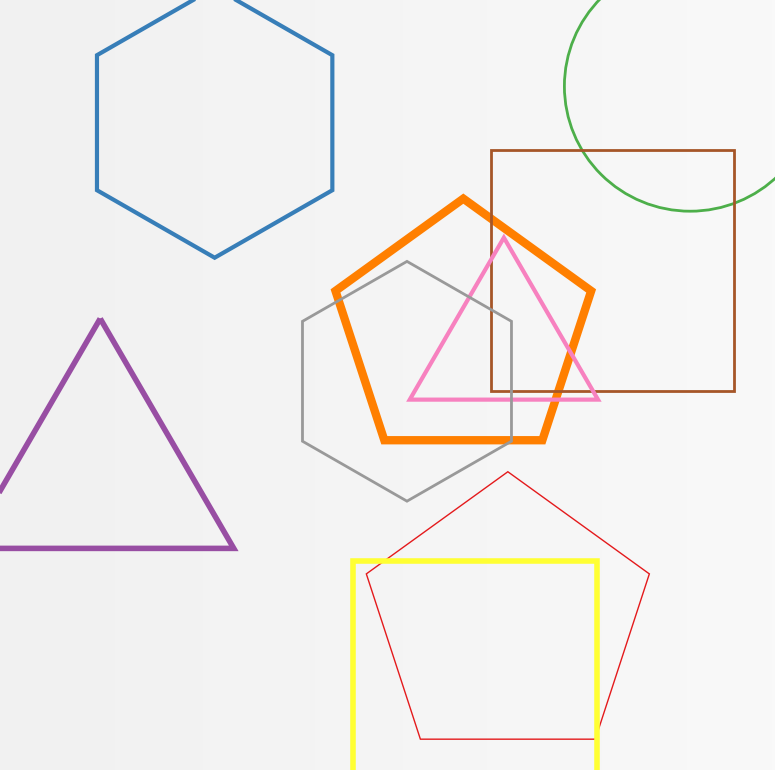[{"shape": "pentagon", "thickness": 0.5, "radius": 0.96, "center": [0.655, 0.195]}, {"shape": "hexagon", "thickness": 1.5, "radius": 0.88, "center": [0.277, 0.841]}, {"shape": "circle", "thickness": 1, "radius": 0.81, "center": [0.891, 0.888]}, {"shape": "triangle", "thickness": 2, "radius": 0.99, "center": [0.129, 0.387]}, {"shape": "pentagon", "thickness": 3, "radius": 0.87, "center": [0.598, 0.569]}, {"shape": "square", "thickness": 2, "radius": 0.79, "center": [0.612, 0.114]}, {"shape": "square", "thickness": 1, "radius": 0.78, "center": [0.79, 0.649]}, {"shape": "triangle", "thickness": 1.5, "radius": 0.7, "center": [0.65, 0.551]}, {"shape": "hexagon", "thickness": 1, "radius": 0.78, "center": [0.525, 0.505]}]